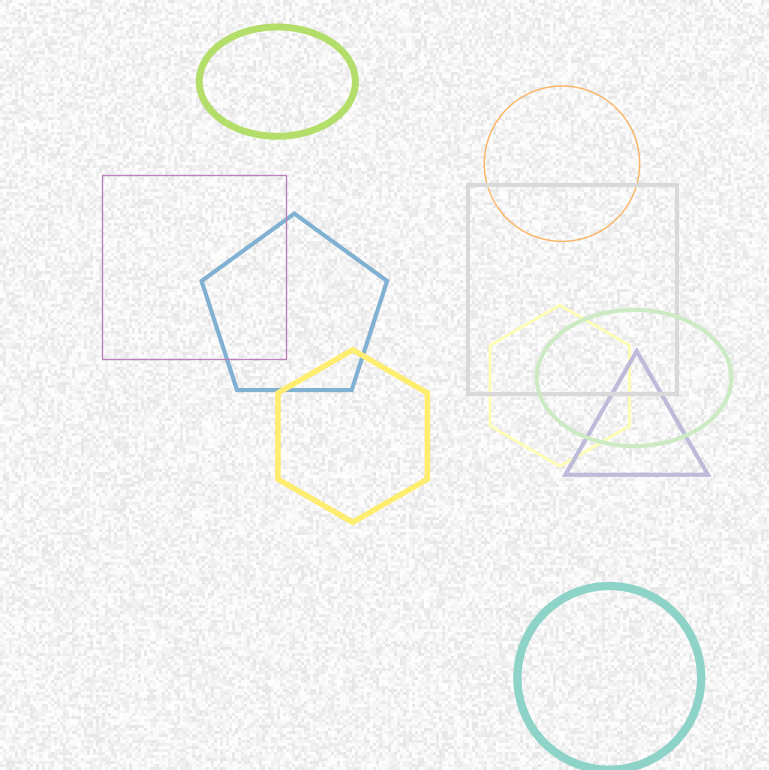[{"shape": "circle", "thickness": 3, "radius": 0.6, "center": [0.791, 0.12]}, {"shape": "hexagon", "thickness": 1, "radius": 0.52, "center": [0.727, 0.499]}, {"shape": "triangle", "thickness": 1.5, "radius": 0.53, "center": [0.827, 0.437]}, {"shape": "pentagon", "thickness": 1.5, "radius": 0.63, "center": [0.382, 0.596]}, {"shape": "circle", "thickness": 0.5, "radius": 0.5, "center": [0.73, 0.787]}, {"shape": "oval", "thickness": 2.5, "radius": 0.51, "center": [0.36, 0.894]}, {"shape": "square", "thickness": 1.5, "radius": 0.68, "center": [0.743, 0.624]}, {"shape": "square", "thickness": 0.5, "radius": 0.6, "center": [0.252, 0.653]}, {"shape": "oval", "thickness": 1.5, "radius": 0.63, "center": [0.823, 0.509]}, {"shape": "hexagon", "thickness": 2, "radius": 0.56, "center": [0.458, 0.434]}]